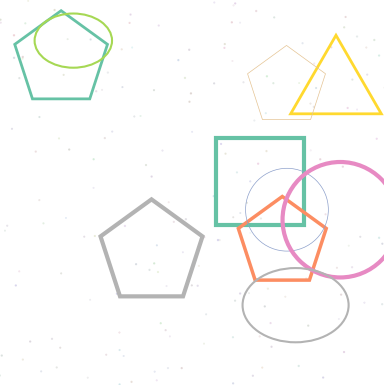[{"shape": "pentagon", "thickness": 2, "radius": 0.63, "center": [0.159, 0.846]}, {"shape": "square", "thickness": 3, "radius": 0.57, "center": [0.675, 0.528]}, {"shape": "pentagon", "thickness": 2.5, "radius": 0.6, "center": [0.733, 0.37]}, {"shape": "circle", "thickness": 0.5, "radius": 0.54, "center": [0.745, 0.455]}, {"shape": "circle", "thickness": 3, "radius": 0.75, "center": [0.884, 0.429]}, {"shape": "oval", "thickness": 1.5, "radius": 0.5, "center": [0.19, 0.895]}, {"shape": "triangle", "thickness": 2, "radius": 0.68, "center": [0.873, 0.772]}, {"shape": "pentagon", "thickness": 0.5, "radius": 0.53, "center": [0.744, 0.776]}, {"shape": "pentagon", "thickness": 3, "radius": 0.7, "center": [0.394, 0.343]}, {"shape": "oval", "thickness": 1.5, "radius": 0.69, "center": [0.768, 0.207]}]